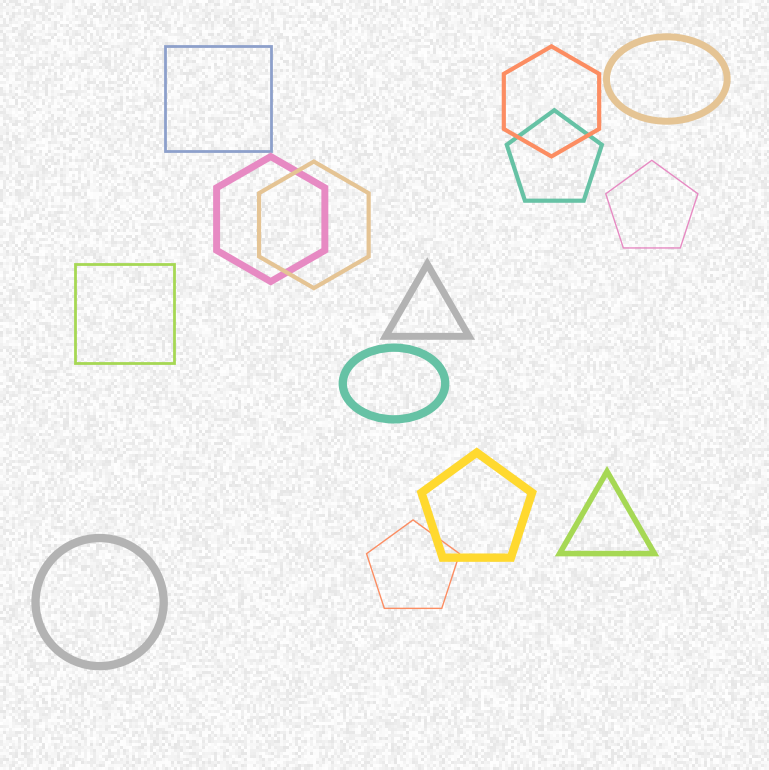[{"shape": "pentagon", "thickness": 1.5, "radius": 0.32, "center": [0.72, 0.792]}, {"shape": "oval", "thickness": 3, "radius": 0.33, "center": [0.512, 0.502]}, {"shape": "pentagon", "thickness": 0.5, "radius": 0.32, "center": [0.536, 0.261]}, {"shape": "hexagon", "thickness": 1.5, "radius": 0.36, "center": [0.716, 0.868]}, {"shape": "square", "thickness": 1, "radius": 0.34, "center": [0.284, 0.872]}, {"shape": "pentagon", "thickness": 0.5, "radius": 0.31, "center": [0.847, 0.729]}, {"shape": "hexagon", "thickness": 2.5, "radius": 0.41, "center": [0.352, 0.716]}, {"shape": "square", "thickness": 1, "radius": 0.32, "center": [0.162, 0.593]}, {"shape": "triangle", "thickness": 2, "radius": 0.36, "center": [0.788, 0.317]}, {"shape": "pentagon", "thickness": 3, "radius": 0.38, "center": [0.619, 0.337]}, {"shape": "hexagon", "thickness": 1.5, "radius": 0.41, "center": [0.408, 0.708]}, {"shape": "oval", "thickness": 2.5, "radius": 0.39, "center": [0.866, 0.897]}, {"shape": "triangle", "thickness": 2.5, "radius": 0.31, "center": [0.555, 0.594]}, {"shape": "circle", "thickness": 3, "radius": 0.42, "center": [0.129, 0.218]}]